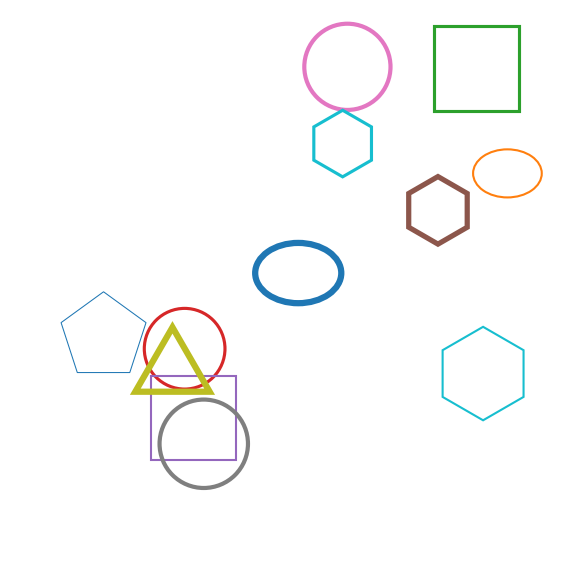[{"shape": "oval", "thickness": 3, "radius": 0.37, "center": [0.516, 0.526]}, {"shape": "pentagon", "thickness": 0.5, "radius": 0.39, "center": [0.179, 0.417]}, {"shape": "oval", "thickness": 1, "radius": 0.3, "center": [0.879, 0.699]}, {"shape": "square", "thickness": 1.5, "radius": 0.37, "center": [0.825, 0.88]}, {"shape": "circle", "thickness": 1.5, "radius": 0.35, "center": [0.32, 0.395]}, {"shape": "square", "thickness": 1, "radius": 0.37, "center": [0.335, 0.275]}, {"shape": "hexagon", "thickness": 2.5, "radius": 0.29, "center": [0.758, 0.635]}, {"shape": "circle", "thickness": 2, "radius": 0.37, "center": [0.602, 0.883]}, {"shape": "circle", "thickness": 2, "radius": 0.38, "center": [0.353, 0.231]}, {"shape": "triangle", "thickness": 3, "radius": 0.37, "center": [0.299, 0.358]}, {"shape": "hexagon", "thickness": 1, "radius": 0.4, "center": [0.837, 0.352]}, {"shape": "hexagon", "thickness": 1.5, "radius": 0.29, "center": [0.593, 0.751]}]